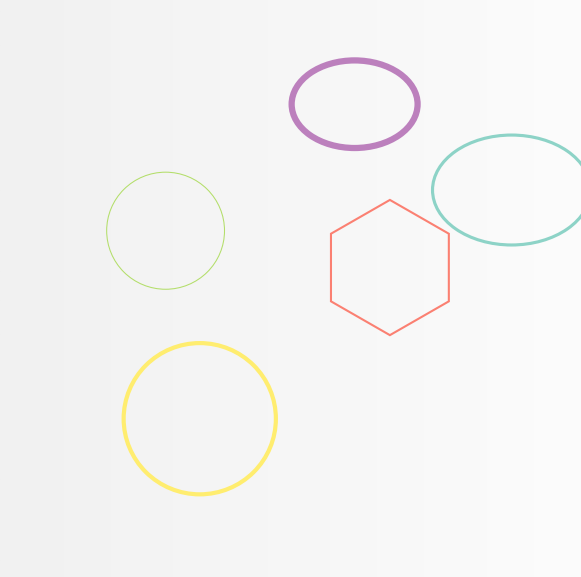[{"shape": "oval", "thickness": 1.5, "radius": 0.68, "center": [0.88, 0.67]}, {"shape": "hexagon", "thickness": 1, "radius": 0.59, "center": [0.671, 0.536]}, {"shape": "circle", "thickness": 0.5, "radius": 0.51, "center": [0.285, 0.6]}, {"shape": "oval", "thickness": 3, "radius": 0.54, "center": [0.61, 0.819]}, {"shape": "circle", "thickness": 2, "radius": 0.65, "center": [0.344, 0.274]}]